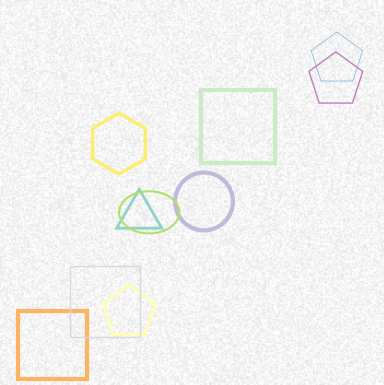[{"shape": "triangle", "thickness": 2, "radius": 0.34, "center": [0.362, 0.441]}, {"shape": "pentagon", "thickness": 2, "radius": 0.36, "center": [0.335, 0.189]}, {"shape": "circle", "thickness": 3, "radius": 0.38, "center": [0.53, 0.477]}, {"shape": "pentagon", "thickness": 0.5, "radius": 0.35, "center": [0.875, 0.847]}, {"shape": "square", "thickness": 3, "radius": 0.45, "center": [0.137, 0.104]}, {"shape": "oval", "thickness": 1.5, "radius": 0.39, "center": [0.388, 0.448]}, {"shape": "square", "thickness": 1, "radius": 0.46, "center": [0.274, 0.217]}, {"shape": "pentagon", "thickness": 1, "radius": 0.37, "center": [0.872, 0.792]}, {"shape": "square", "thickness": 3, "radius": 0.47, "center": [0.618, 0.671]}, {"shape": "hexagon", "thickness": 2.5, "radius": 0.4, "center": [0.309, 0.627]}]